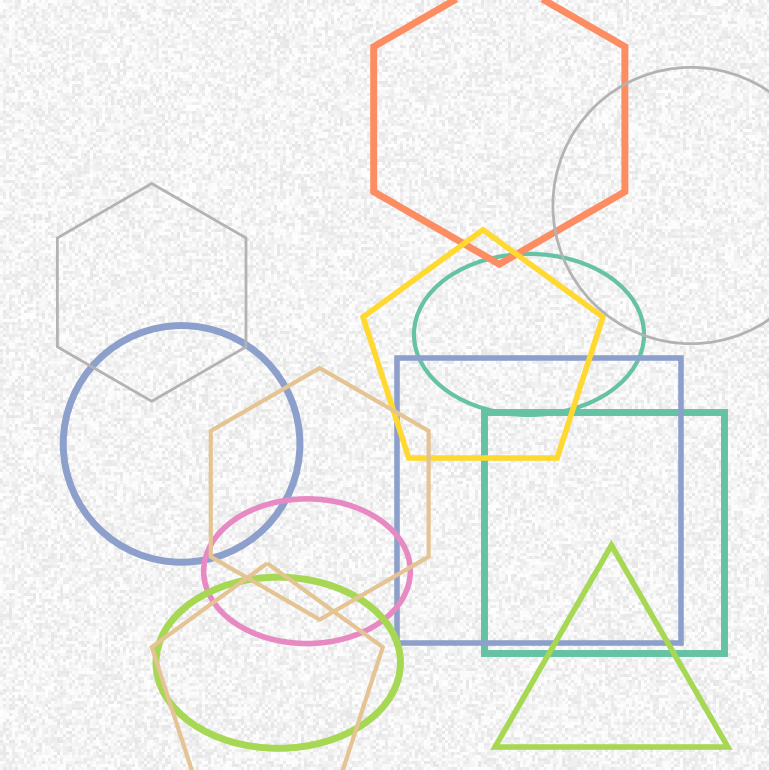[{"shape": "oval", "thickness": 1.5, "radius": 0.75, "center": [0.687, 0.566]}, {"shape": "square", "thickness": 2.5, "radius": 0.78, "center": [0.784, 0.309]}, {"shape": "hexagon", "thickness": 2.5, "radius": 0.94, "center": [0.648, 0.845]}, {"shape": "circle", "thickness": 2.5, "radius": 0.77, "center": [0.236, 0.423]}, {"shape": "square", "thickness": 2, "radius": 0.92, "center": [0.7, 0.35]}, {"shape": "oval", "thickness": 2, "radius": 0.67, "center": [0.399, 0.258]}, {"shape": "triangle", "thickness": 2, "radius": 0.87, "center": [0.794, 0.117]}, {"shape": "oval", "thickness": 2.5, "radius": 0.79, "center": [0.361, 0.139]}, {"shape": "pentagon", "thickness": 2, "radius": 0.82, "center": [0.627, 0.538]}, {"shape": "pentagon", "thickness": 1.5, "radius": 0.79, "center": [0.347, 0.111]}, {"shape": "hexagon", "thickness": 1.5, "radius": 0.82, "center": [0.415, 0.359]}, {"shape": "hexagon", "thickness": 1, "radius": 0.71, "center": [0.197, 0.62]}, {"shape": "circle", "thickness": 1, "radius": 0.9, "center": [0.897, 0.733]}]